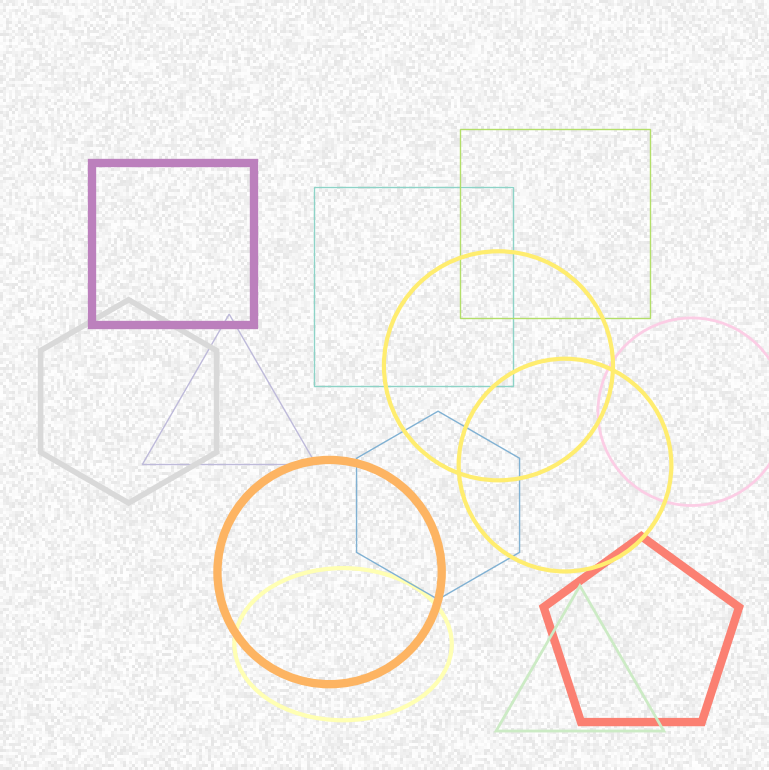[{"shape": "square", "thickness": 0.5, "radius": 0.65, "center": [0.537, 0.628]}, {"shape": "oval", "thickness": 1.5, "radius": 0.71, "center": [0.446, 0.163]}, {"shape": "triangle", "thickness": 0.5, "radius": 0.65, "center": [0.298, 0.462]}, {"shape": "pentagon", "thickness": 3, "radius": 0.67, "center": [0.833, 0.17]}, {"shape": "hexagon", "thickness": 0.5, "radius": 0.61, "center": [0.569, 0.344]}, {"shape": "circle", "thickness": 3, "radius": 0.73, "center": [0.428, 0.257]}, {"shape": "square", "thickness": 0.5, "radius": 0.62, "center": [0.721, 0.71]}, {"shape": "circle", "thickness": 1, "radius": 0.61, "center": [0.898, 0.465]}, {"shape": "hexagon", "thickness": 2, "radius": 0.66, "center": [0.167, 0.479]}, {"shape": "square", "thickness": 3, "radius": 0.53, "center": [0.224, 0.683]}, {"shape": "triangle", "thickness": 1, "radius": 0.63, "center": [0.753, 0.113]}, {"shape": "circle", "thickness": 1.5, "radius": 0.69, "center": [0.734, 0.396]}, {"shape": "circle", "thickness": 1.5, "radius": 0.74, "center": [0.647, 0.525]}]